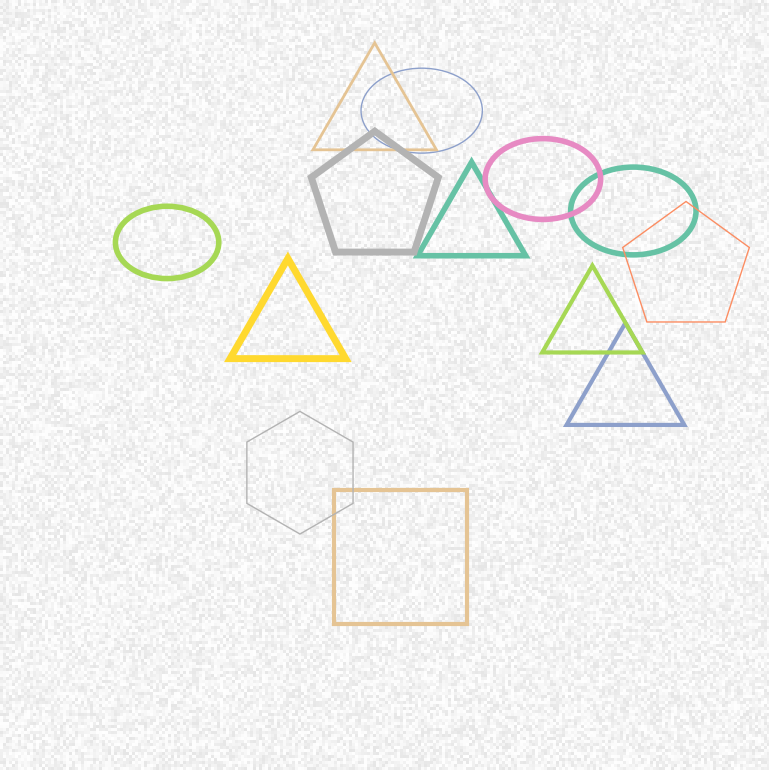[{"shape": "oval", "thickness": 2, "radius": 0.41, "center": [0.823, 0.726]}, {"shape": "triangle", "thickness": 2, "radius": 0.41, "center": [0.612, 0.708]}, {"shape": "pentagon", "thickness": 0.5, "radius": 0.43, "center": [0.891, 0.652]}, {"shape": "oval", "thickness": 0.5, "radius": 0.39, "center": [0.548, 0.856]}, {"shape": "triangle", "thickness": 1.5, "radius": 0.44, "center": [0.812, 0.492]}, {"shape": "oval", "thickness": 2, "radius": 0.37, "center": [0.705, 0.768]}, {"shape": "oval", "thickness": 2, "radius": 0.34, "center": [0.217, 0.685]}, {"shape": "triangle", "thickness": 1.5, "radius": 0.38, "center": [0.769, 0.58]}, {"shape": "triangle", "thickness": 2.5, "radius": 0.43, "center": [0.374, 0.578]}, {"shape": "triangle", "thickness": 1, "radius": 0.46, "center": [0.487, 0.852]}, {"shape": "square", "thickness": 1.5, "radius": 0.43, "center": [0.52, 0.277]}, {"shape": "pentagon", "thickness": 2.5, "radius": 0.43, "center": [0.487, 0.743]}, {"shape": "hexagon", "thickness": 0.5, "radius": 0.4, "center": [0.39, 0.386]}]